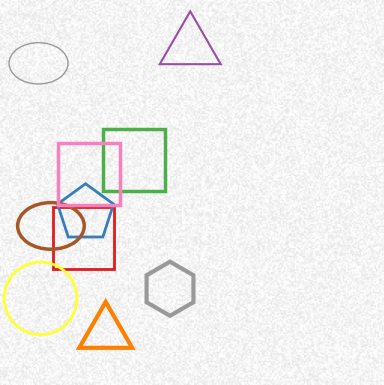[{"shape": "square", "thickness": 2, "radius": 0.4, "center": [0.217, 0.382]}, {"shape": "pentagon", "thickness": 2, "radius": 0.38, "center": [0.222, 0.446]}, {"shape": "square", "thickness": 2.5, "radius": 0.4, "center": [0.349, 0.585]}, {"shape": "triangle", "thickness": 1.5, "radius": 0.46, "center": [0.494, 0.879]}, {"shape": "triangle", "thickness": 3, "radius": 0.4, "center": [0.275, 0.136]}, {"shape": "circle", "thickness": 2, "radius": 0.47, "center": [0.105, 0.225]}, {"shape": "oval", "thickness": 2.5, "radius": 0.43, "center": [0.132, 0.413]}, {"shape": "square", "thickness": 2.5, "radius": 0.4, "center": [0.232, 0.547]}, {"shape": "oval", "thickness": 1, "radius": 0.38, "center": [0.1, 0.836]}, {"shape": "hexagon", "thickness": 3, "radius": 0.35, "center": [0.442, 0.25]}]